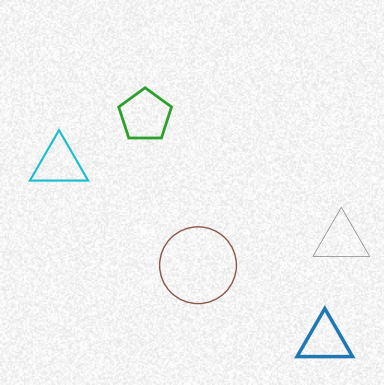[{"shape": "triangle", "thickness": 2.5, "radius": 0.42, "center": [0.844, 0.115]}, {"shape": "pentagon", "thickness": 2, "radius": 0.36, "center": [0.377, 0.7]}, {"shape": "circle", "thickness": 1, "radius": 0.5, "center": [0.514, 0.311]}, {"shape": "triangle", "thickness": 0.5, "radius": 0.43, "center": [0.887, 0.376]}, {"shape": "triangle", "thickness": 1.5, "radius": 0.44, "center": [0.153, 0.575]}]